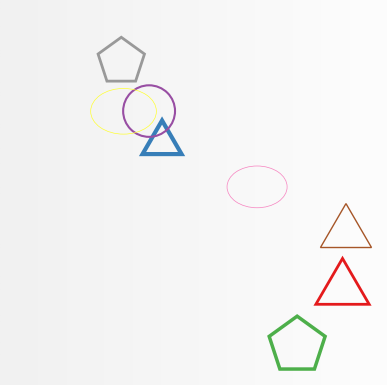[{"shape": "triangle", "thickness": 2, "radius": 0.4, "center": [0.884, 0.249]}, {"shape": "triangle", "thickness": 3, "radius": 0.29, "center": [0.418, 0.629]}, {"shape": "pentagon", "thickness": 2.5, "radius": 0.38, "center": [0.767, 0.103]}, {"shape": "circle", "thickness": 1.5, "radius": 0.33, "center": [0.385, 0.711]}, {"shape": "oval", "thickness": 0.5, "radius": 0.42, "center": [0.319, 0.711]}, {"shape": "triangle", "thickness": 1, "radius": 0.38, "center": [0.893, 0.395]}, {"shape": "oval", "thickness": 0.5, "radius": 0.39, "center": [0.663, 0.515]}, {"shape": "pentagon", "thickness": 2, "radius": 0.31, "center": [0.313, 0.84]}]